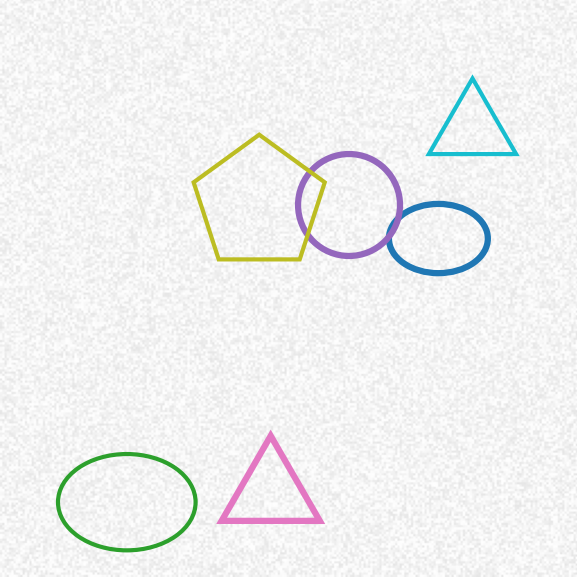[{"shape": "oval", "thickness": 3, "radius": 0.43, "center": [0.759, 0.586]}, {"shape": "oval", "thickness": 2, "radius": 0.6, "center": [0.22, 0.13]}, {"shape": "circle", "thickness": 3, "radius": 0.44, "center": [0.604, 0.644]}, {"shape": "triangle", "thickness": 3, "radius": 0.49, "center": [0.469, 0.146]}, {"shape": "pentagon", "thickness": 2, "radius": 0.6, "center": [0.449, 0.647]}, {"shape": "triangle", "thickness": 2, "radius": 0.44, "center": [0.818, 0.776]}]